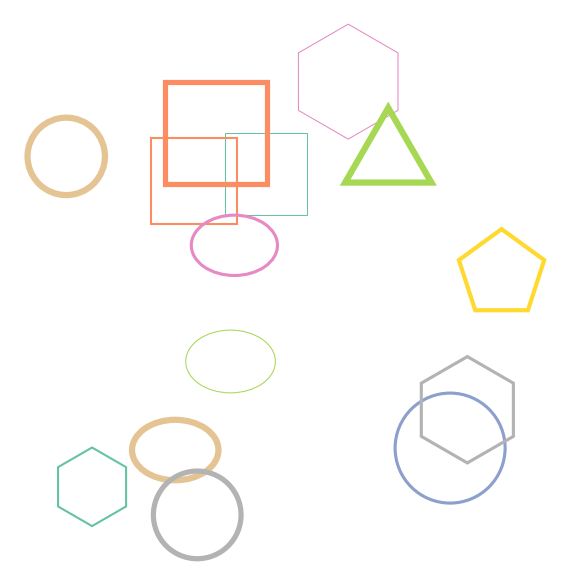[{"shape": "hexagon", "thickness": 1, "radius": 0.34, "center": [0.159, 0.156]}, {"shape": "square", "thickness": 0.5, "radius": 0.36, "center": [0.461, 0.697]}, {"shape": "square", "thickness": 1, "radius": 0.37, "center": [0.337, 0.686]}, {"shape": "square", "thickness": 2.5, "radius": 0.44, "center": [0.375, 0.768]}, {"shape": "circle", "thickness": 1.5, "radius": 0.48, "center": [0.779, 0.223]}, {"shape": "hexagon", "thickness": 0.5, "radius": 0.5, "center": [0.603, 0.858]}, {"shape": "oval", "thickness": 1.5, "radius": 0.37, "center": [0.406, 0.574]}, {"shape": "oval", "thickness": 0.5, "radius": 0.39, "center": [0.399, 0.373]}, {"shape": "triangle", "thickness": 3, "radius": 0.43, "center": [0.672, 0.726]}, {"shape": "pentagon", "thickness": 2, "radius": 0.39, "center": [0.869, 0.525]}, {"shape": "circle", "thickness": 3, "radius": 0.34, "center": [0.115, 0.728]}, {"shape": "oval", "thickness": 3, "radius": 0.37, "center": [0.303, 0.22]}, {"shape": "circle", "thickness": 2.5, "radius": 0.38, "center": [0.342, 0.108]}, {"shape": "hexagon", "thickness": 1.5, "radius": 0.46, "center": [0.809, 0.29]}]